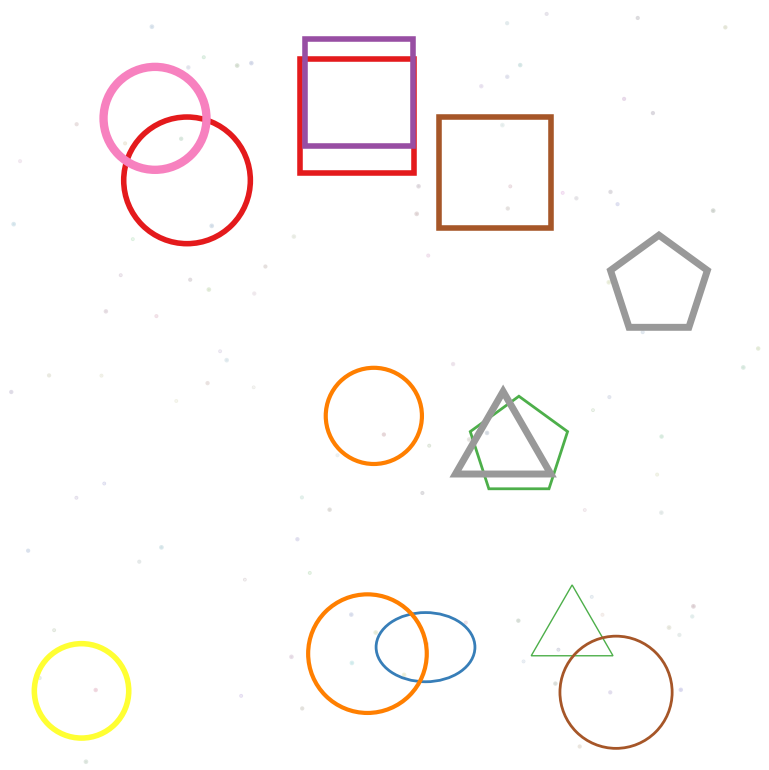[{"shape": "circle", "thickness": 2, "radius": 0.41, "center": [0.243, 0.766]}, {"shape": "square", "thickness": 2, "radius": 0.37, "center": [0.464, 0.85]}, {"shape": "oval", "thickness": 1, "radius": 0.32, "center": [0.553, 0.16]}, {"shape": "pentagon", "thickness": 1, "radius": 0.33, "center": [0.674, 0.419]}, {"shape": "triangle", "thickness": 0.5, "radius": 0.31, "center": [0.743, 0.179]}, {"shape": "square", "thickness": 2, "radius": 0.35, "center": [0.466, 0.88]}, {"shape": "circle", "thickness": 1.5, "radius": 0.39, "center": [0.477, 0.151]}, {"shape": "circle", "thickness": 1.5, "radius": 0.31, "center": [0.486, 0.46]}, {"shape": "circle", "thickness": 2, "radius": 0.31, "center": [0.106, 0.103]}, {"shape": "circle", "thickness": 1, "radius": 0.36, "center": [0.8, 0.101]}, {"shape": "square", "thickness": 2, "radius": 0.36, "center": [0.643, 0.776]}, {"shape": "circle", "thickness": 3, "radius": 0.33, "center": [0.201, 0.846]}, {"shape": "pentagon", "thickness": 2.5, "radius": 0.33, "center": [0.856, 0.628]}, {"shape": "triangle", "thickness": 2.5, "radius": 0.36, "center": [0.653, 0.42]}]